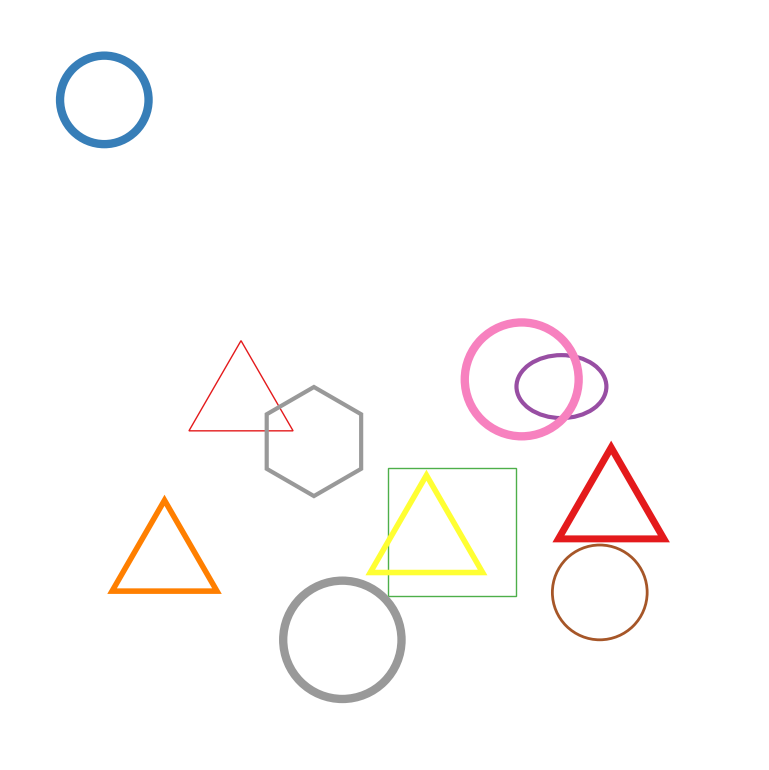[{"shape": "triangle", "thickness": 2.5, "radius": 0.4, "center": [0.794, 0.34]}, {"shape": "triangle", "thickness": 0.5, "radius": 0.39, "center": [0.313, 0.48]}, {"shape": "circle", "thickness": 3, "radius": 0.29, "center": [0.135, 0.87]}, {"shape": "square", "thickness": 0.5, "radius": 0.42, "center": [0.587, 0.309]}, {"shape": "oval", "thickness": 1.5, "radius": 0.29, "center": [0.729, 0.498]}, {"shape": "triangle", "thickness": 2, "radius": 0.39, "center": [0.214, 0.272]}, {"shape": "triangle", "thickness": 2, "radius": 0.42, "center": [0.554, 0.299]}, {"shape": "circle", "thickness": 1, "radius": 0.31, "center": [0.779, 0.231]}, {"shape": "circle", "thickness": 3, "radius": 0.37, "center": [0.678, 0.507]}, {"shape": "circle", "thickness": 3, "radius": 0.38, "center": [0.445, 0.169]}, {"shape": "hexagon", "thickness": 1.5, "radius": 0.35, "center": [0.408, 0.427]}]